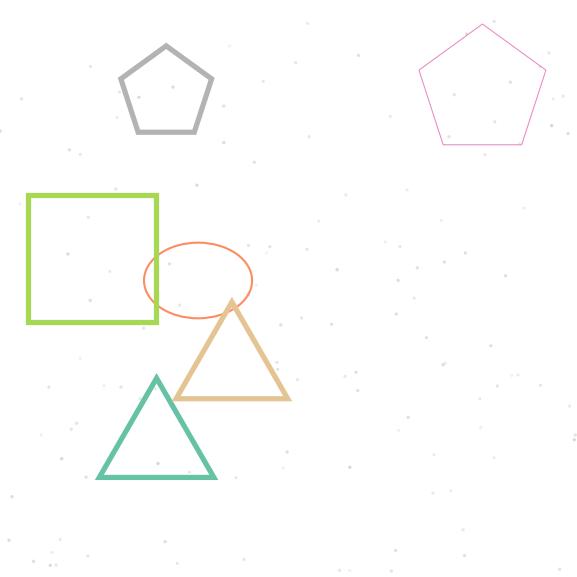[{"shape": "triangle", "thickness": 2.5, "radius": 0.57, "center": [0.271, 0.23]}, {"shape": "oval", "thickness": 1, "radius": 0.47, "center": [0.343, 0.513]}, {"shape": "pentagon", "thickness": 0.5, "radius": 0.58, "center": [0.835, 0.842]}, {"shape": "square", "thickness": 2.5, "radius": 0.55, "center": [0.159, 0.552]}, {"shape": "triangle", "thickness": 2.5, "radius": 0.56, "center": [0.402, 0.364]}, {"shape": "pentagon", "thickness": 2.5, "radius": 0.41, "center": [0.288, 0.837]}]